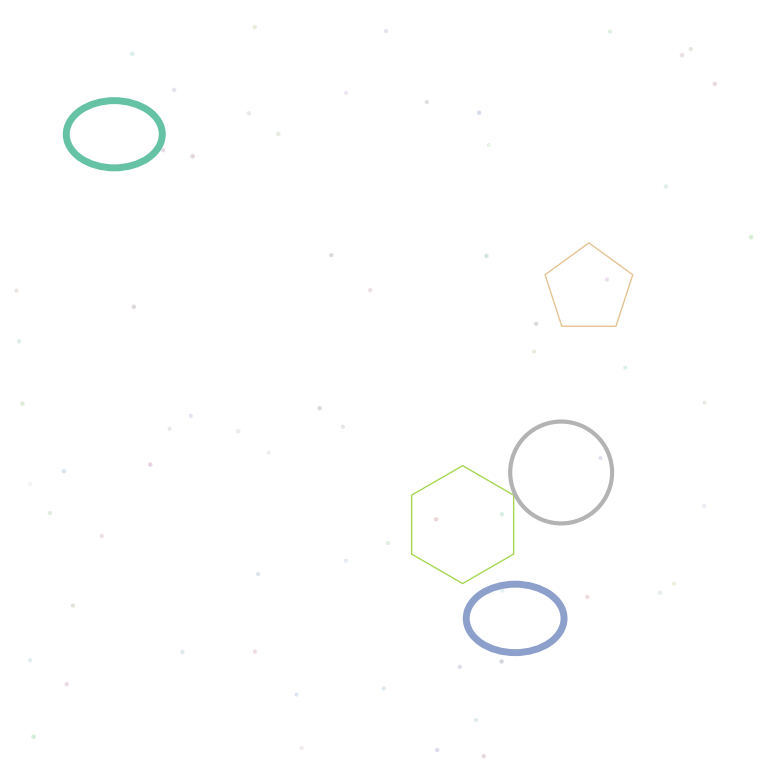[{"shape": "oval", "thickness": 2.5, "radius": 0.31, "center": [0.148, 0.826]}, {"shape": "oval", "thickness": 2.5, "radius": 0.32, "center": [0.669, 0.197]}, {"shape": "hexagon", "thickness": 0.5, "radius": 0.38, "center": [0.601, 0.319]}, {"shape": "pentagon", "thickness": 0.5, "radius": 0.3, "center": [0.765, 0.625]}, {"shape": "circle", "thickness": 1.5, "radius": 0.33, "center": [0.729, 0.386]}]